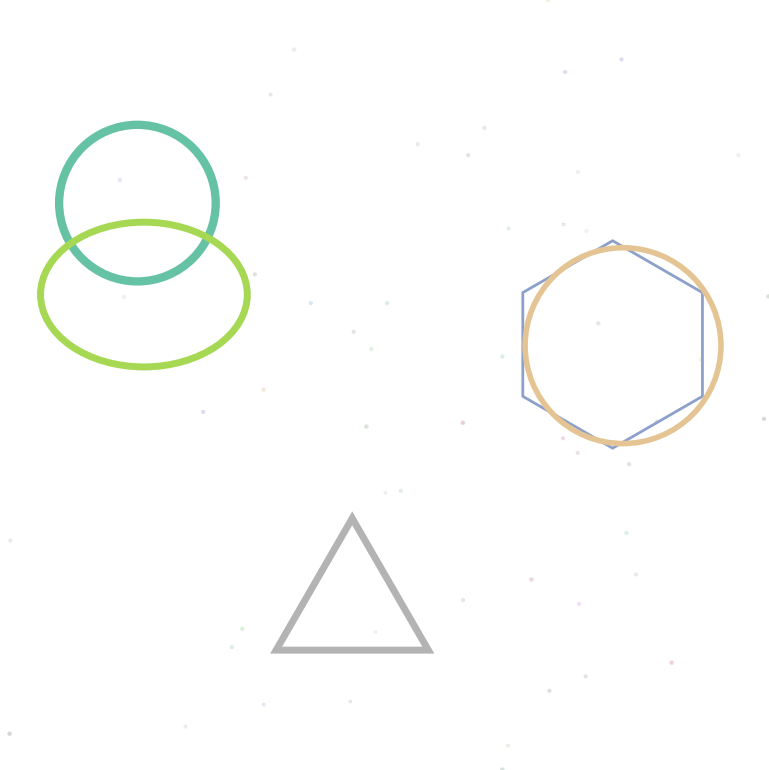[{"shape": "circle", "thickness": 3, "radius": 0.51, "center": [0.178, 0.736]}, {"shape": "hexagon", "thickness": 1, "radius": 0.67, "center": [0.796, 0.553]}, {"shape": "oval", "thickness": 2.5, "radius": 0.67, "center": [0.187, 0.617]}, {"shape": "circle", "thickness": 2, "radius": 0.64, "center": [0.809, 0.551]}, {"shape": "triangle", "thickness": 2.5, "radius": 0.57, "center": [0.457, 0.213]}]